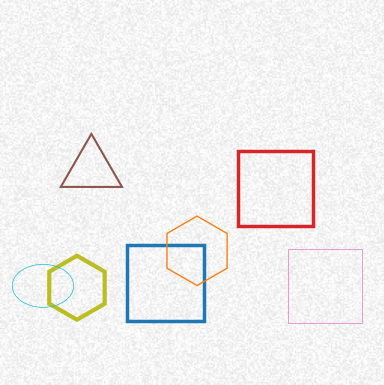[{"shape": "square", "thickness": 2.5, "radius": 0.5, "center": [0.43, 0.264]}, {"shape": "hexagon", "thickness": 1, "radius": 0.45, "center": [0.512, 0.349]}, {"shape": "square", "thickness": 2.5, "radius": 0.49, "center": [0.715, 0.509]}, {"shape": "triangle", "thickness": 1.5, "radius": 0.46, "center": [0.237, 0.56]}, {"shape": "square", "thickness": 0.5, "radius": 0.48, "center": [0.844, 0.257]}, {"shape": "hexagon", "thickness": 3, "radius": 0.42, "center": [0.2, 0.253]}, {"shape": "oval", "thickness": 0.5, "radius": 0.4, "center": [0.112, 0.258]}]